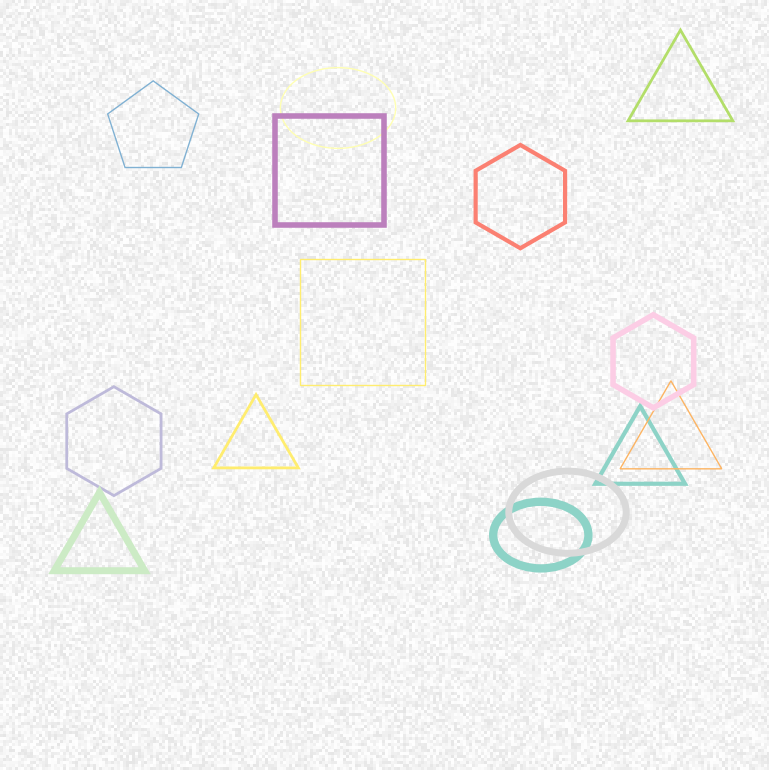[{"shape": "oval", "thickness": 3, "radius": 0.31, "center": [0.702, 0.305]}, {"shape": "triangle", "thickness": 1.5, "radius": 0.34, "center": [0.831, 0.405]}, {"shape": "oval", "thickness": 0.5, "radius": 0.37, "center": [0.439, 0.86]}, {"shape": "hexagon", "thickness": 1, "radius": 0.35, "center": [0.148, 0.427]}, {"shape": "hexagon", "thickness": 1.5, "radius": 0.34, "center": [0.676, 0.745]}, {"shape": "pentagon", "thickness": 0.5, "radius": 0.31, "center": [0.199, 0.833]}, {"shape": "triangle", "thickness": 0.5, "radius": 0.38, "center": [0.871, 0.429]}, {"shape": "triangle", "thickness": 1, "radius": 0.39, "center": [0.884, 0.882]}, {"shape": "hexagon", "thickness": 2, "radius": 0.3, "center": [0.849, 0.531]}, {"shape": "oval", "thickness": 2.5, "radius": 0.38, "center": [0.737, 0.335]}, {"shape": "square", "thickness": 2, "radius": 0.35, "center": [0.428, 0.778]}, {"shape": "triangle", "thickness": 2.5, "radius": 0.34, "center": [0.129, 0.293]}, {"shape": "square", "thickness": 0.5, "radius": 0.41, "center": [0.471, 0.582]}, {"shape": "triangle", "thickness": 1, "radius": 0.32, "center": [0.333, 0.424]}]